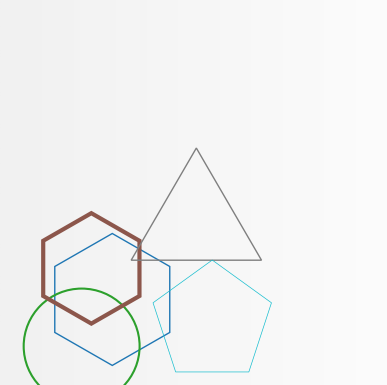[{"shape": "hexagon", "thickness": 1, "radius": 0.86, "center": [0.29, 0.222]}, {"shape": "circle", "thickness": 1.5, "radius": 0.75, "center": [0.211, 0.101]}, {"shape": "hexagon", "thickness": 3, "radius": 0.72, "center": [0.236, 0.303]}, {"shape": "triangle", "thickness": 1, "radius": 0.97, "center": [0.507, 0.421]}, {"shape": "pentagon", "thickness": 0.5, "radius": 0.8, "center": [0.548, 0.164]}]